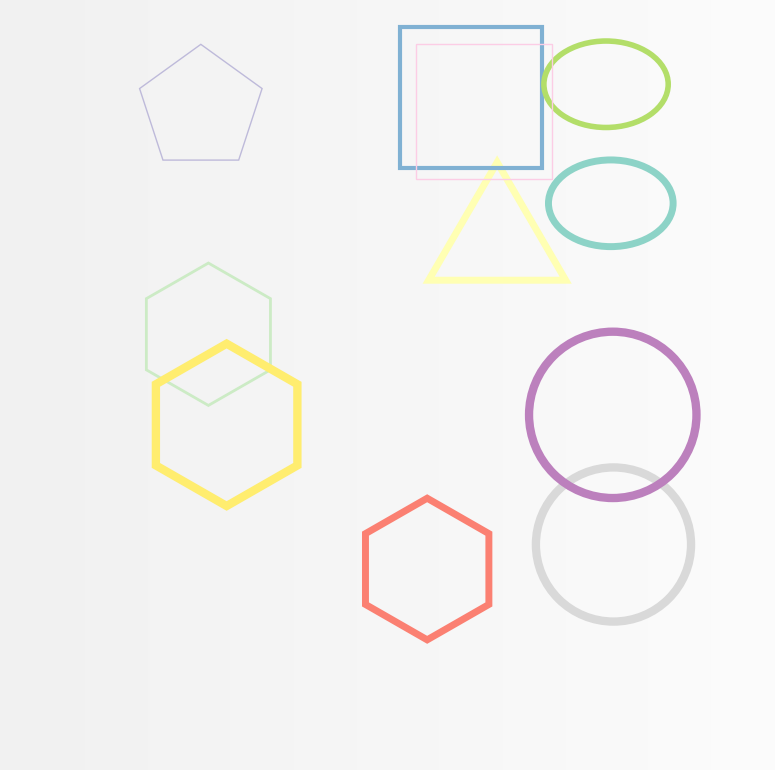[{"shape": "oval", "thickness": 2.5, "radius": 0.4, "center": [0.788, 0.736]}, {"shape": "triangle", "thickness": 2.5, "radius": 0.51, "center": [0.641, 0.687]}, {"shape": "pentagon", "thickness": 0.5, "radius": 0.42, "center": [0.259, 0.859]}, {"shape": "hexagon", "thickness": 2.5, "radius": 0.46, "center": [0.551, 0.261]}, {"shape": "square", "thickness": 1.5, "radius": 0.46, "center": [0.607, 0.874]}, {"shape": "oval", "thickness": 2, "radius": 0.4, "center": [0.782, 0.891]}, {"shape": "square", "thickness": 0.5, "radius": 0.44, "center": [0.624, 0.855]}, {"shape": "circle", "thickness": 3, "radius": 0.5, "center": [0.792, 0.293]}, {"shape": "circle", "thickness": 3, "radius": 0.54, "center": [0.791, 0.461]}, {"shape": "hexagon", "thickness": 1, "radius": 0.46, "center": [0.269, 0.566]}, {"shape": "hexagon", "thickness": 3, "radius": 0.53, "center": [0.292, 0.448]}]